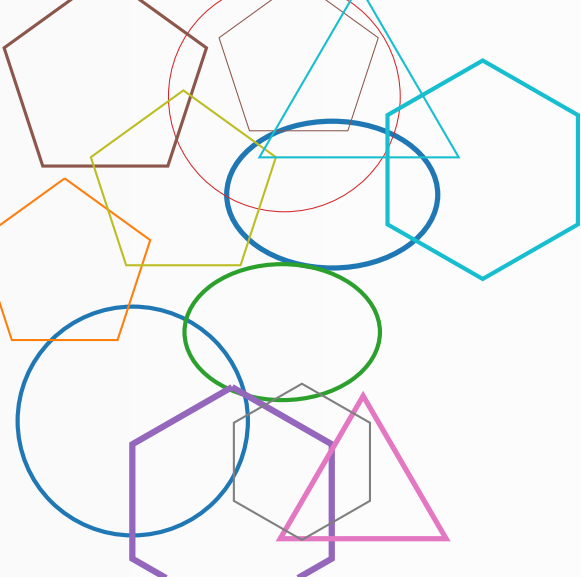[{"shape": "oval", "thickness": 2.5, "radius": 0.91, "center": [0.572, 0.662]}, {"shape": "circle", "thickness": 2, "radius": 0.99, "center": [0.228, 0.27]}, {"shape": "pentagon", "thickness": 1, "radius": 0.77, "center": [0.111, 0.536]}, {"shape": "oval", "thickness": 2, "radius": 0.84, "center": [0.486, 0.424]}, {"shape": "circle", "thickness": 0.5, "radius": 1.0, "center": [0.489, 0.832]}, {"shape": "hexagon", "thickness": 3, "radius": 0.99, "center": [0.399, 0.131]}, {"shape": "pentagon", "thickness": 1.5, "radius": 0.92, "center": [0.181, 0.86]}, {"shape": "pentagon", "thickness": 0.5, "radius": 0.72, "center": [0.514, 0.889]}, {"shape": "triangle", "thickness": 2.5, "radius": 0.82, "center": [0.625, 0.149]}, {"shape": "hexagon", "thickness": 1, "radius": 0.68, "center": [0.519, 0.199]}, {"shape": "pentagon", "thickness": 1, "radius": 0.84, "center": [0.315, 0.675]}, {"shape": "hexagon", "thickness": 2, "radius": 0.95, "center": [0.83, 0.705]}, {"shape": "triangle", "thickness": 1, "radius": 0.99, "center": [0.618, 0.826]}]